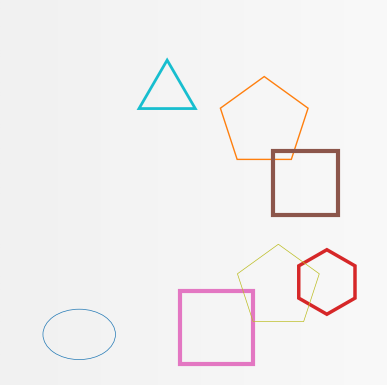[{"shape": "oval", "thickness": 0.5, "radius": 0.47, "center": [0.204, 0.131]}, {"shape": "pentagon", "thickness": 1, "radius": 0.59, "center": [0.682, 0.682]}, {"shape": "hexagon", "thickness": 2.5, "radius": 0.42, "center": [0.844, 0.268]}, {"shape": "square", "thickness": 3, "radius": 0.42, "center": [0.789, 0.526]}, {"shape": "square", "thickness": 3, "radius": 0.47, "center": [0.559, 0.149]}, {"shape": "pentagon", "thickness": 0.5, "radius": 0.56, "center": [0.718, 0.255]}, {"shape": "triangle", "thickness": 2, "radius": 0.42, "center": [0.431, 0.76]}]